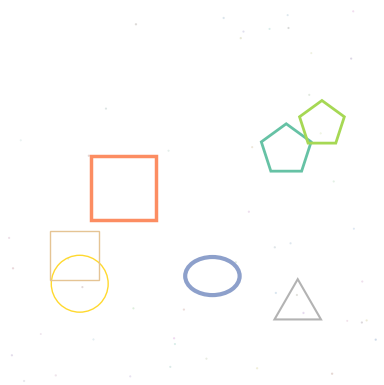[{"shape": "pentagon", "thickness": 2, "radius": 0.34, "center": [0.743, 0.61]}, {"shape": "square", "thickness": 2.5, "radius": 0.42, "center": [0.321, 0.512]}, {"shape": "oval", "thickness": 3, "radius": 0.35, "center": [0.552, 0.283]}, {"shape": "pentagon", "thickness": 2, "radius": 0.31, "center": [0.836, 0.678]}, {"shape": "circle", "thickness": 1, "radius": 0.37, "center": [0.207, 0.263]}, {"shape": "square", "thickness": 1, "radius": 0.32, "center": [0.193, 0.337]}, {"shape": "triangle", "thickness": 1.5, "radius": 0.35, "center": [0.773, 0.205]}]